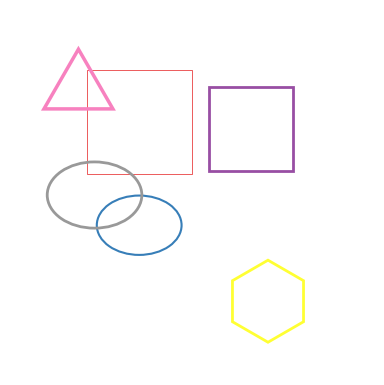[{"shape": "square", "thickness": 0.5, "radius": 0.68, "center": [0.363, 0.682]}, {"shape": "oval", "thickness": 1.5, "radius": 0.55, "center": [0.362, 0.415]}, {"shape": "square", "thickness": 2, "radius": 0.54, "center": [0.651, 0.664]}, {"shape": "hexagon", "thickness": 2, "radius": 0.53, "center": [0.696, 0.218]}, {"shape": "triangle", "thickness": 2.5, "radius": 0.52, "center": [0.204, 0.769]}, {"shape": "oval", "thickness": 2, "radius": 0.61, "center": [0.246, 0.493]}]